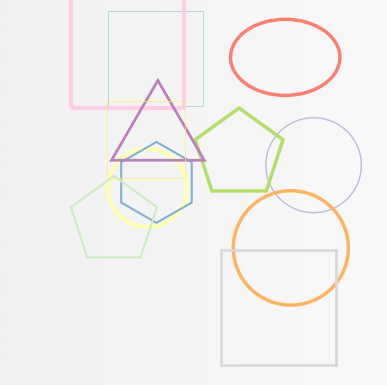[{"shape": "square", "thickness": 0.5, "radius": 0.62, "center": [0.401, 0.847]}, {"shape": "circle", "thickness": 3, "radius": 0.51, "center": [0.38, 0.512]}, {"shape": "circle", "thickness": 1, "radius": 0.62, "center": [0.809, 0.571]}, {"shape": "oval", "thickness": 2.5, "radius": 0.71, "center": [0.736, 0.851]}, {"shape": "hexagon", "thickness": 1.5, "radius": 0.53, "center": [0.404, 0.526]}, {"shape": "circle", "thickness": 2.5, "radius": 0.74, "center": [0.751, 0.356]}, {"shape": "pentagon", "thickness": 2.5, "radius": 0.6, "center": [0.617, 0.6]}, {"shape": "square", "thickness": 3, "radius": 0.73, "center": [0.33, 0.865]}, {"shape": "square", "thickness": 2, "radius": 0.74, "center": [0.719, 0.202]}, {"shape": "triangle", "thickness": 2, "radius": 0.69, "center": [0.407, 0.653]}, {"shape": "pentagon", "thickness": 1.5, "radius": 0.58, "center": [0.294, 0.426]}, {"shape": "square", "thickness": 0.5, "radius": 0.5, "center": [0.376, 0.638]}]